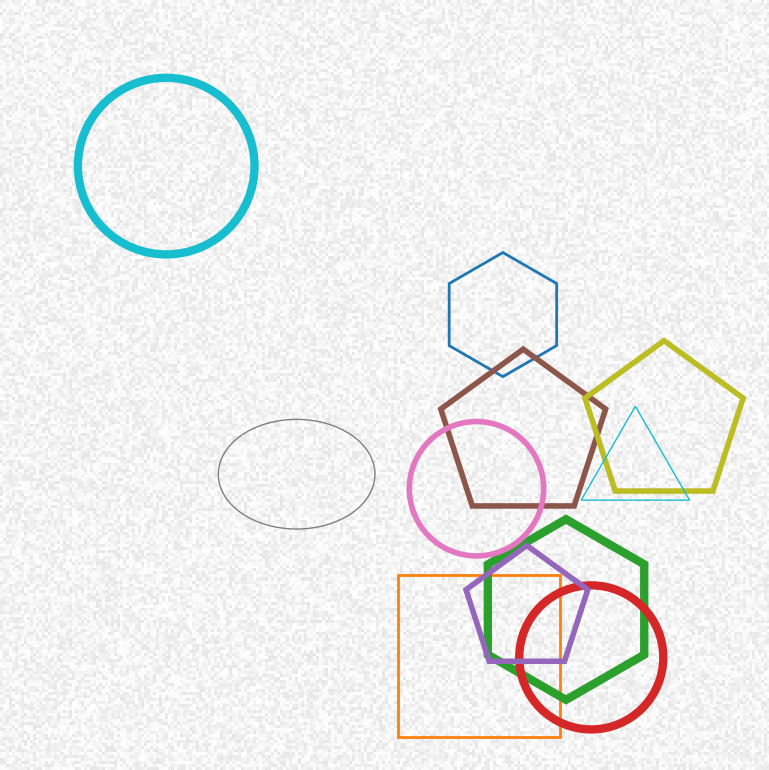[{"shape": "hexagon", "thickness": 1, "radius": 0.4, "center": [0.653, 0.591]}, {"shape": "square", "thickness": 1, "radius": 0.52, "center": [0.622, 0.148]}, {"shape": "hexagon", "thickness": 3, "radius": 0.59, "center": [0.735, 0.208]}, {"shape": "circle", "thickness": 3, "radius": 0.47, "center": [0.768, 0.146]}, {"shape": "pentagon", "thickness": 2, "radius": 0.42, "center": [0.684, 0.208]}, {"shape": "pentagon", "thickness": 2, "radius": 0.56, "center": [0.68, 0.434]}, {"shape": "circle", "thickness": 2, "radius": 0.44, "center": [0.619, 0.365]}, {"shape": "oval", "thickness": 0.5, "radius": 0.51, "center": [0.385, 0.384]}, {"shape": "pentagon", "thickness": 2, "radius": 0.54, "center": [0.862, 0.45]}, {"shape": "circle", "thickness": 3, "radius": 0.57, "center": [0.216, 0.784]}, {"shape": "triangle", "thickness": 0.5, "radius": 0.41, "center": [0.825, 0.391]}]